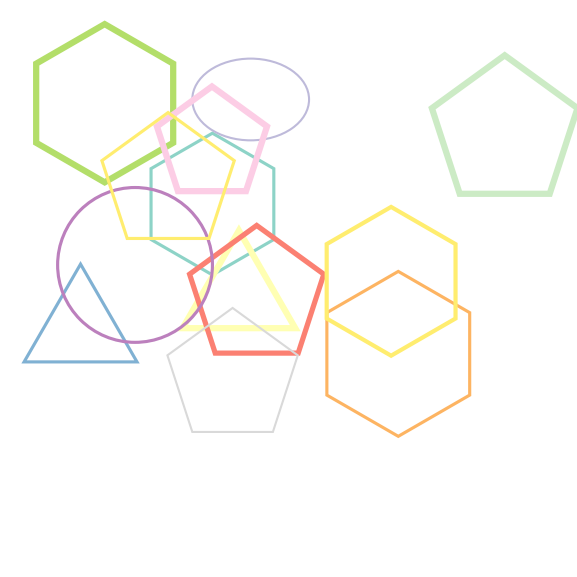[{"shape": "hexagon", "thickness": 1.5, "radius": 0.61, "center": [0.368, 0.646]}, {"shape": "triangle", "thickness": 3, "radius": 0.56, "center": [0.414, 0.487]}, {"shape": "oval", "thickness": 1, "radius": 0.51, "center": [0.434, 0.827]}, {"shape": "pentagon", "thickness": 2.5, "radius": 0.61, "center": [0.445, 0.487]}, {"shape": "triangle", "thickness": 1.5, "radius": 0.56, "center": [0.139, 0.429]}, {"shape": "hexagon", "thickness": 1.5, "radius": 0.71, "center": [0.69, 0.386]}, {"shape": "hexagon", "thickness": 3, "radius": 0.68, "center": [0.181, 0.82]}, {"shape": "pentagon", "thickness": 3, "radius": 0.5, "center": [0.367, 0.749]}, {"shape": "pentagon", "thickness": 1, "radius": 0.59, "center": [0.403, 0.347]}, {"shape": "circle", "thickness": 1.5, "radius": 0.67, "center": [0.234, 0.54]}, {"shape": "pentagon", "thickness": 3, "radius": 0.66, "center": [0.874, 0.771]}, {"shape": "pentagon", "thickness": 1.5, "radius": 0.6, "center": [0.291, 0.684]}, {"shape": "hexagon", "thickness": 2, "radius": 0.64, "center": [0.677, 0.512]}]